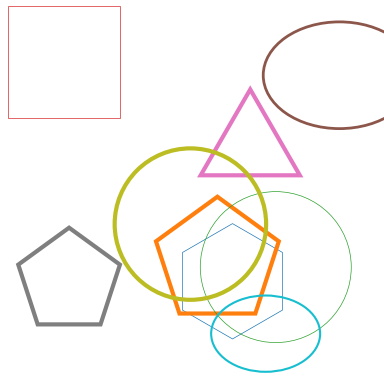[{"shape": "hexagon", "thickness": 0.5, "radius": 0.75, "center": [0.604, 0.269]}, {"shape": "pentagon", "thickness": 3, "radius": 0.84, "center": [0.565, 0.321]}, {"shape": "circle", "thickness": 0.5, "radius": 0.98, "center": [0.716, 0.306]}, {"shape": "square", "thickness": 0.5, "radius": 0.73, "center": [0.167, 0.84]}, {"shape": "oval", "thickness": 2, "radius": 0.99, "center": [0.882, 0.805]}, {"shape": "triangle", "thickness": 3, "radius": 0.74, "center": [0.65, 0.619]}, {"shape": "pentagon", "thickness": 3, "radius": 0.69, "center": [0.179, 0.27]}, {"shape": "circle", "thickness": 3, "radius": 0.98, "center": [0.495, 0.418]}, {"shape": "oval", "thickness": 1.5, "radius": 0.71, "center": [0.69, 0.133]}]